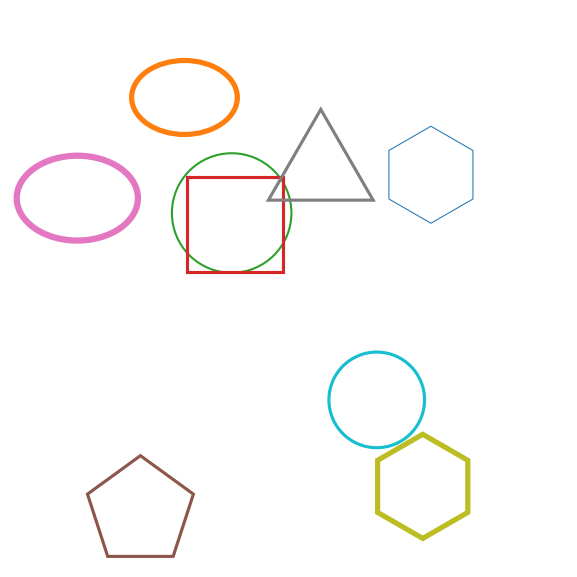[{"shape": "hexagon", "thickness": 0.5, "radius": 0.42, "center": [0.746, 0.697]}, {"shape": "oval", "thickness": 2.5, "radius": 0.46, "center": [0.319, 0.83]}, {"shape": "circle", "thickness": 1, "radius": 0.52, "center": [0.401, 0.63]}, {"shape": "square", "thickness": 1.5, "radius": 0.41, "center": [0.407, 0.611]}, {"shape": "pentagon", "thickness": 1.5, "radius": 0.48, "center": [0.243, 0.114]}, {"shape": "oval", "thickness": 3, "radius": 0.52, "center": [0.134, 0.656]}, {"shape": "triangle", "thickness": 1.5, "radius": 0.52, "center": [0.555, 0.705]}, {"shape": "hexagon", "thickness": 2.5, "radius": 0.45, "center": [0.732, 0.157]}, {"shape": "circle", "thickness": 1.5, "radius": 0.41, "center": [0.652, 0.307]}]